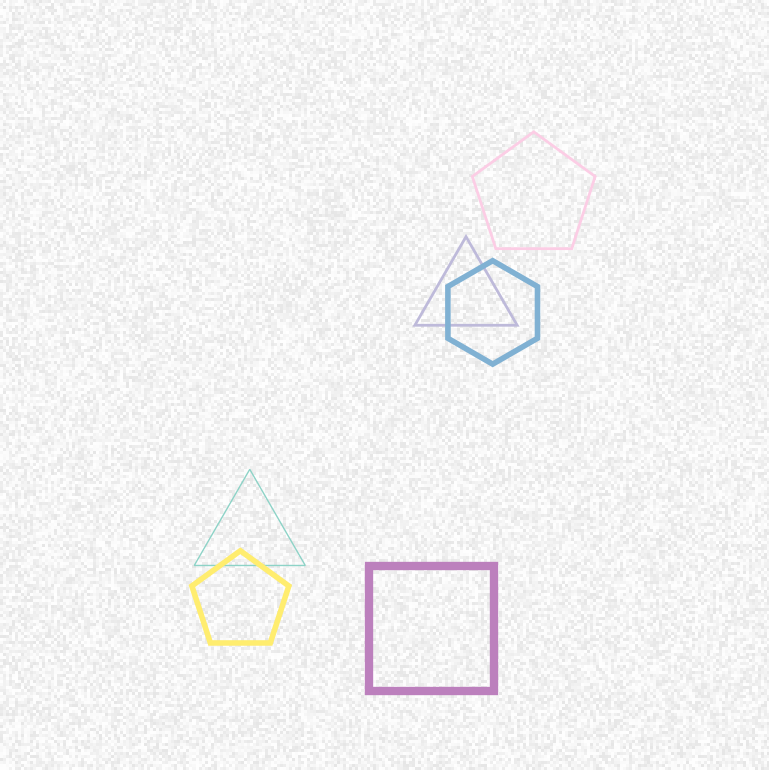[{"shape": "triangle", "thickness": 0.5, "radius": 0.42, "center": [0.324, 0.307]}, {"shape": "triangle", "thickness": 1, "radius": 0.38, "center": [0.605, 0.616]}, {"shape": "hexagon", "thickness": 2, "radius": 0.34, "center": [0.64, 0.594]}, {"shape": "pentagon", "thickness": 1, "radius": 0.42, "center": [0.693, 0.745]}, {"shape": "square", "thickness": 3, "radius": 0.41, "center": [0.561, 0.184]}, {"shape": "pentagon", "thickness": 2, "radius": 0.33, "center": [0.312, 0.219]}]